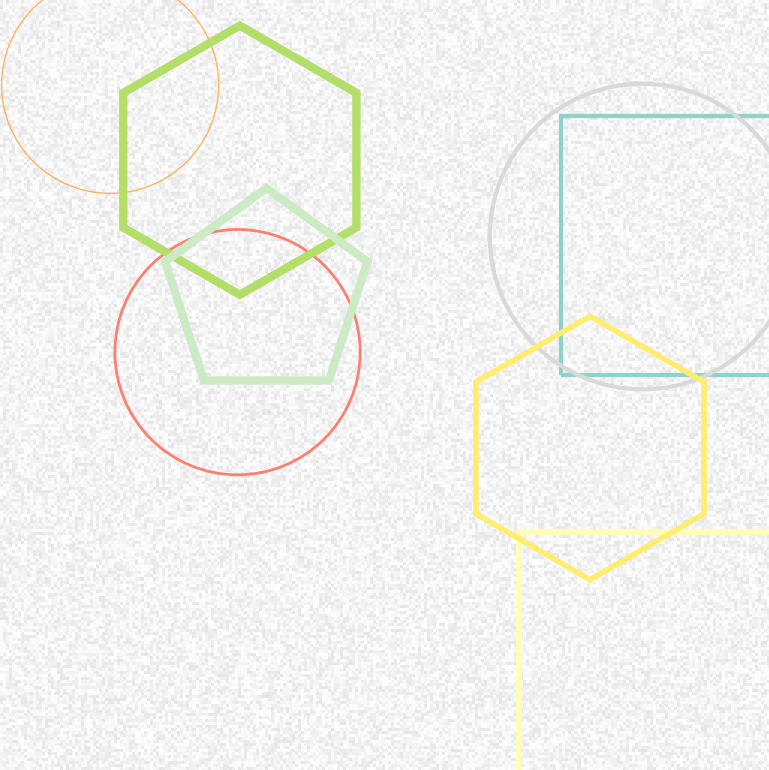[{"shape": "square", "thickness": 1.5, "radius": 0.84, "center": [0.898, 0.681]}, {"shape": "square", "thickness": 2, "radius": 0.91, "center": [0.856, 0.128]}, {"shape": "circle", "thickness": 1, "radius": 0.8, "center": [0.308, 0.543]}, {"shape": "circle", "thickness": 0.5, "radius": 0.7, "center": [0.143, 0.89]}, {"shape": "hexagon", "thickness": 3, "radius": 0.87, "center": [0.311, 0.792]}, {"shape": "circle", "thickness": 1.5, "radius": 0.99, "center": [0.835, 0.693]}, {"shape": "pentagon", "thickness": 3, "radius": 0.69, "center": [0.346, 0.618]}, {"shape": "hexagon", "thickness": 2, "radius": 0.86, "center": [0.766, 0.418]}]